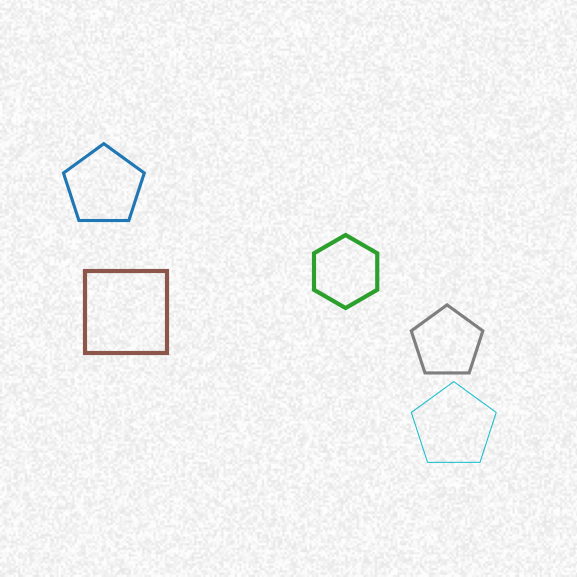[{"shape": "pentagon", "thickness": 1.5, "radius": 0.37, "center": [0.18, 0.677]}, {"shape": "hexagon", "thickness": 2, "radius": 0.32, "center": [0.598, 0.529]}, {"shape": "square", "thickness": 2, "radius": 0.35, "center": [0.218, 0.459]}, {"shape": "pentagon", "thickness": 1.5, "radius": 0.33, "center": [0.774, 0.406]}, {"shape": "pentagon", "thickness": 0.5, "radius": 0.39, "center": [0.786, 0.261]}]